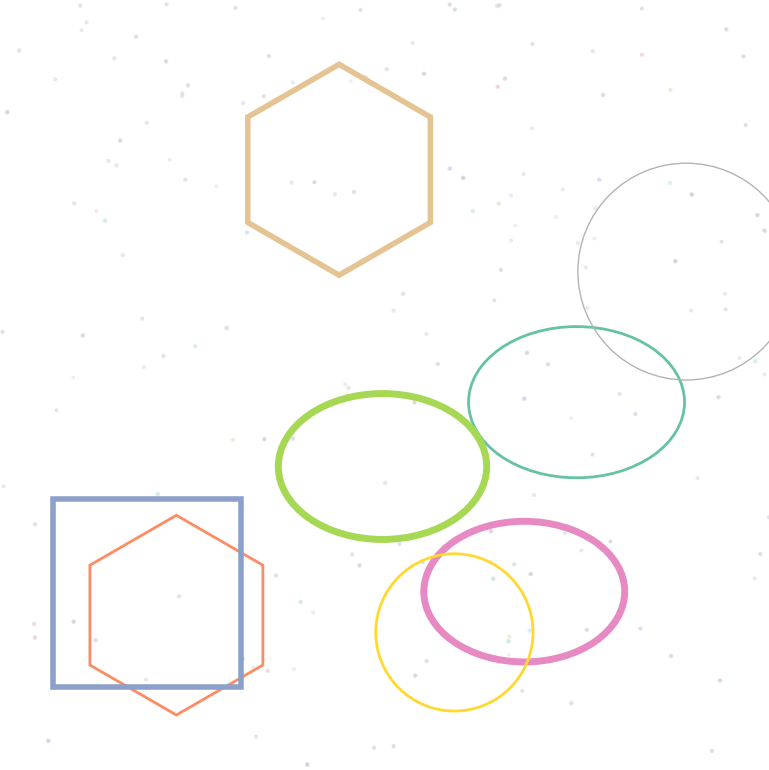[{"shape": "oval", "thickness": 1, "radius": 0.7, "center": [0.749, 0.478]}, {"shape": "hexagon", "thickness": 1, "radius": 0.65, "center": [0.229, 0.201]}, {"shape": "square", "thickness": 2, "radius": 0.61, "center": [0.191, 0.23]}, {"shape": "oval", "thickness": 2.5, "radius": 0.65, "center": [0.681, 0.232]}, {"shape": "oval", "thickness": 2.5, "radius": 0.68, "center": [0.497, 0.394]}, {"shape": "circle", "thickness": 1, "radius": 0.51, "center": [0.59, 0.179]}, {"shape": "hexagon", "thickness": 2, "radius": 0.68, "center": [0.44, 0.78]}, {"shape": "circle", "thickness": 0.5, "radius": 0.7, "center": [0.891, 0.647]}]